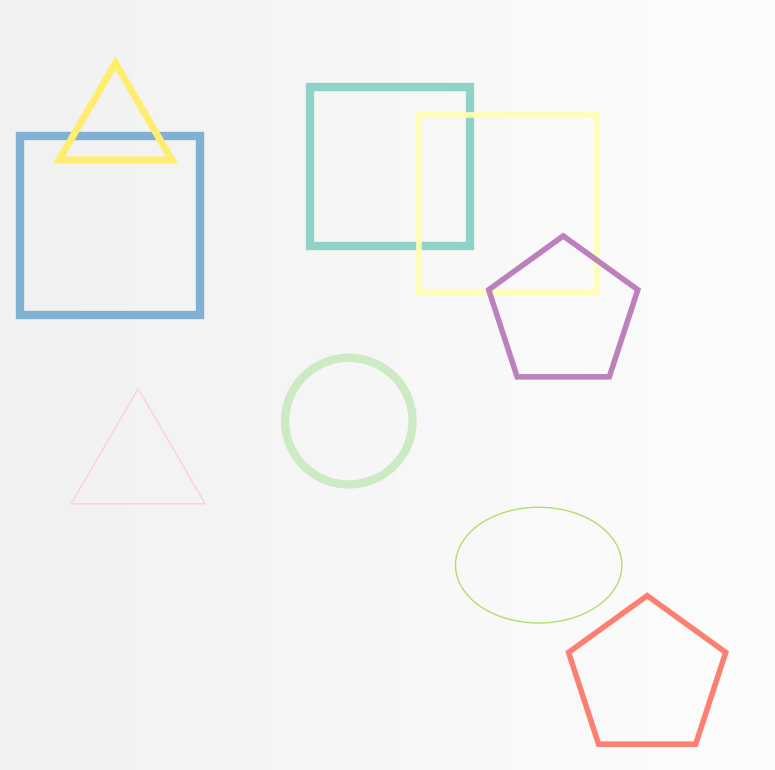[{"shape": "square", "thickness": 3, "radius": 0.52, "center": [0.503, 0.783]}, {"shape": "square", "thickness": 2, "radius": 0.57, "center": [0.655, 0.735]}, {"shape": "pentagon", "thickness": 2, "radius": 0.53, "center": [0.835, 0.12]}, {"shape": "square", "thickness": 3, "radius": 0.58, "center": [0.142, 0.708]}, {"shape": "oval", "thickness": 0.5, "radius": 0.54, "center": [0.695, 0.266]}, {"shape": "triangle", "thickness": 0.5, "radius": 0.5, "center": [0.178, 0.396]}, {"shape": "pentagon", "thickness": 2, "radius": 0.51, "center": [0.727, 0.592]}, {"shape": "circle", "thickness": 3, "radius": 0.41, "center": [0.45, 0.453]}, {"shape": "triangle", "thickness": 2.5, "radius": 0.42, "center": [0.149, 0.834]}]